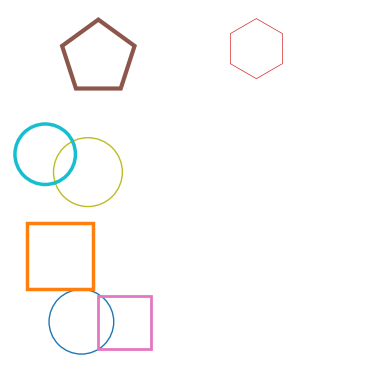[{"shape": "circle", "thickness": 1, "radius": 0.42, "center": [0.211, 0.164]}, {"shape": "square", "thickness": 2.5, "radius": 0.43, "center": [0.157, 0.334]}, {"shape": "hexagon", "thickness": 0.5, "radius": 0.39, "center": [0.666, 0.874]}, {"shape": "pentagon", "thickness": 3, "radius": 0.49, "center": [0.255, 0.85]}, {"shape": "square", "thickness": 2, "radius": 0.34, "center": [0.324, 0.162]}, {"shape": "circle", "thickness": 1, "radius": 0.45, "center": [0.228, 0.553]}, {"shape": "circle", "thickness": 2.5, "radius": 0.39, "center": [0.117, 0.599]}]